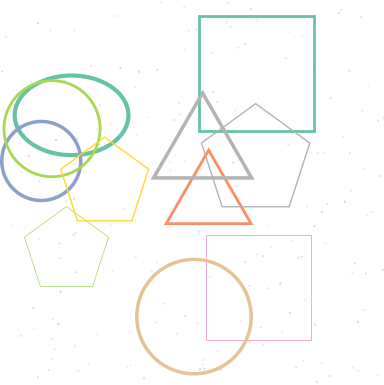[{"shape": "oval", "thickness": 3, "radius": 0.74, "center": [0.186, 0.7]}, {"shape": "square", "thickness": 2, "radius": 0.74, "center": [0.667, 0.809]}, {"shape": "triangle", "thickness": 2, "radius": 0.64, "center": [0.542, 0.483]}, {"shape": "circle", "thickness": 2.5, "radius": 0.51, "center": [0.107, 0.582]}, {"shape": "square", "thickness": 0.5, "radius": 0.68, "center": [0.671, 0.253]}, {"shape": "pentagon", "thickness": 0.5, "radius": 0.57, "center": [0.173, 0.349]}, {"shape": "circle", "thickness": 2, "radius": 0.62, "center": [0.135, 0.666]}, {"shape": "pentagon", "thickness": 1, "radius": 0.6, "center": [0.272, 0.524]}, {"shape": "circle", "thickness": 2.5, "radius": 0.74, "center": [0.504, 0.178]}, {"shape": "triangle", "thickness": 2.5, "radius": 0.74, "center": [0.526, 0.611]}, {"shape": "pentagon", "thickness": 1, "radius": 0.74, "center": [0.664, 0.583]}]